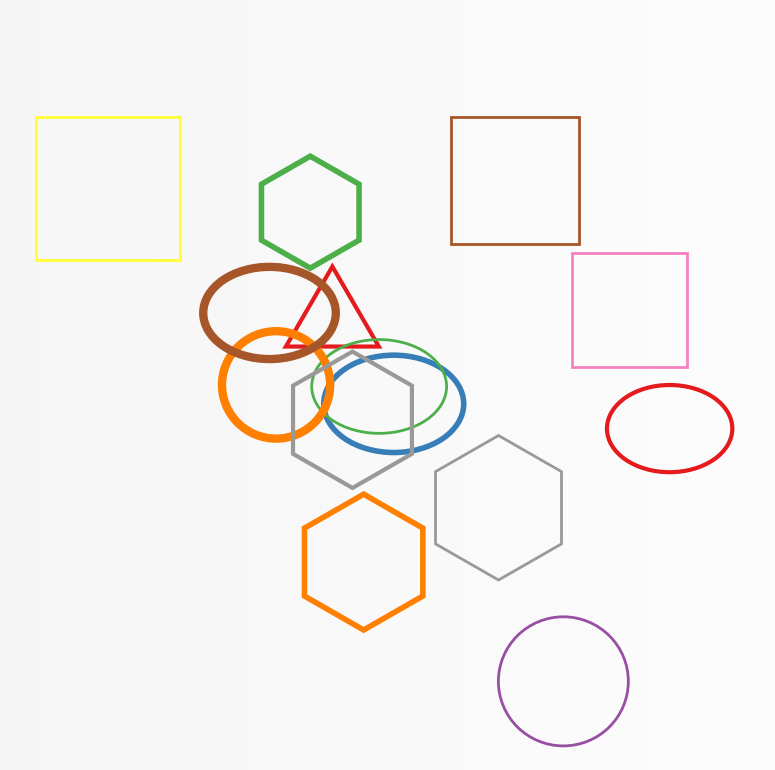[{"shape": "oval", "thickness": 1.5, "radius": 0.4, "center": [0.864, 0.443]}, {"shape": "triangle", "thickness": 1.5, "radius": 0.35, "center": [0.429, 0.585]}, {"shape": "oval", "thickness": 2, "radius": 0.45, "center": [0.508, 0.476]}, {"shape": "oval", "thickness": 1, "radius": 0.44, "center": [0.489, 0.498]}, {"shape": "hexagon", "thickness": 2, "radius": 0.36, "center": [0.4, 0.724]}, {"shape": "circle", "thickness": 1, "radius": 0.42, "center": [0.727, 0.115]}, {"shape": "circle", "thickness": 3, "radius": 0.35, "center": [0.356, 0.5]}, {"shape": "hexagon", "thickness": 2, "radius": 0.44, "center": [0.469, 0.27]}, {"shape": "square", "thickness": 1, "radius": 0.47, "center": [0.139, 0.755]}, {"shape": "square", "thickness": 1, "radius": 0.41, "center": [0.664, 0.766]}, {"shape": "oval", "thickness": 3, "radius": 0.43, "center": [0.348, 0.594]}, {"shape": "square", "thickness": 1, "radius": 0.37, "center": [0.813, 0.598]}, {"shape": "hexagon", "thickness": 1.5, "radius": 0.44, "center": [0.455, 0.455]}, {"shape": "hexagon", "thickness": 1, "radius": 0.47, "center": [0.643, 0.341]}]